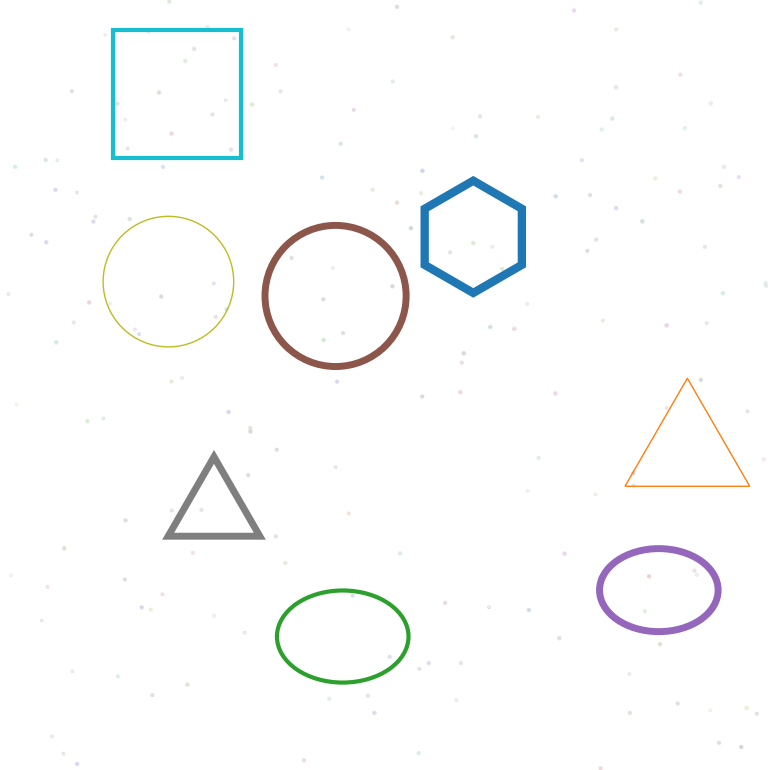[{"shape": "hexagon", "thickness": 3, "radius": 0.36, "center": [0.615, 0.692]}, {"shape": "triangle", "thickness": 0.5, "radius": 0.47, "center": [0.893, 0.415]}, {"shape": "oval", "thickness": 1.5, "radius": 0.43, "center": [0.445, 0.173]}, {"shape": "oval", "thickness": 2.5, "radius": 0.39, "center": [0.856, 0.234]}, {"shape": "circle", "thickness": 2.5, "radius": 0.46, "center": [0.436, 0.616]}, {"shape": "triangle", "thickness": 2.5, "radius": 0.34, "center": [0.278, 0.338]}, {"shape": "circle", "thickness": 0.5, "radius": 0.42, "center": [0.219, 0.634]}, {"shape": "square", "thickness": 1.5, "radius": 0.42, "center": [0.23, 0.878]}]